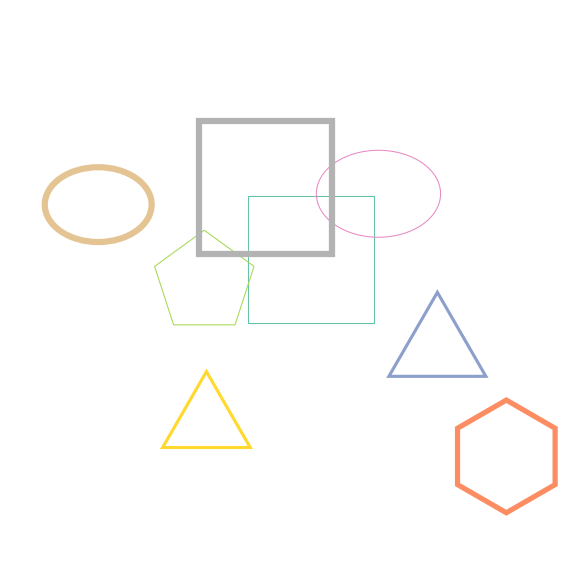[{"shape": "square", "thickness": 0.5, "radius": 0.55, "center": [0.538, 0.55]}, {"shape": "hexagon", "thickness": 2.5, "radius": 0.49, "center": [0.877, 0.209]}, {"shape": "triangle", "thickness": 1.5, "radius": 0.48, "center": [0.757, 0.396]}, {"shape": "oval", "thickness": 0.5, "radius": 0.54, "center": [0.655, 0.664]}, {"shape": "pentagon", "thickness": 0.5, "radius": 0.45, "center": [0.354, 0.51]}, {"shape": "triangle", "thickness": 1.5, "radius": 0.44, "center": [0.357, 0.268]}, {"shape": "oval", "thickness": 3, "radius": 0.46, "center": [0.17, 0.645]}, {"shape": "square", "thickness": 3, "radius": 0.57, "center": [0.46, 0.675]}]